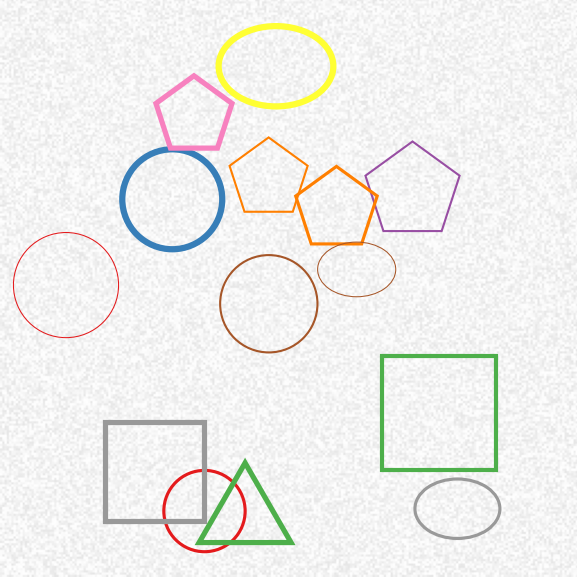[{"shape": "circle", "thickness": 1.5, "radius": 0.35, "center": [0.354, 0.114]}, {"shape": "circle", "thickness": 0.5, "radius": 0.46, "center": [0.114, 0.505]}, {"shape": "circle", "thickness": 3, "radius": 0.43, "center": [0.298, 0.654]}, {"shape": "square", "thickness": 2, "radius": 0.49, "center": [0.761, 0.284]}, {"shape": "triangle", "thickness": 2.5, "radius": 0.46, "center": [0.424, 0.106]}, {"shape": "pentagon", "thickness": 1, "radius": 0.43, "center": [0.714, 0.668]}, {"shape": "pentagon", "thickness": 1.5, "radius": 0.37, "center": [0.583, 0.637]}, {"shape": "pentagon", "thickness": 1, "radius": 0.36, "center": [0.465, 0.69]}, {"shape": "oval", "thickness": 3, "radius": 0.5, "center": [0.478, 0.884]}, {"shape": "oval", "thickness": 0.5, "radius": 0.34, "center": [0.618, 0.533]}, {"shape": "circle", "thickness": 1, "radius": 0.42, "center": [0.465, 0.473]}, {"shape": "pentagon", "thickness": 2.5, "radius": 0.35, "center": [0.336, 0.799]}, {"shape": "square", "thickness": 2.5, "radius": 0.43, "center": [0.267, 0.183]}, {"shape": "oval", "thickness": 1.5, "radius": 0.37, "center": [0.792, 0.118]}]